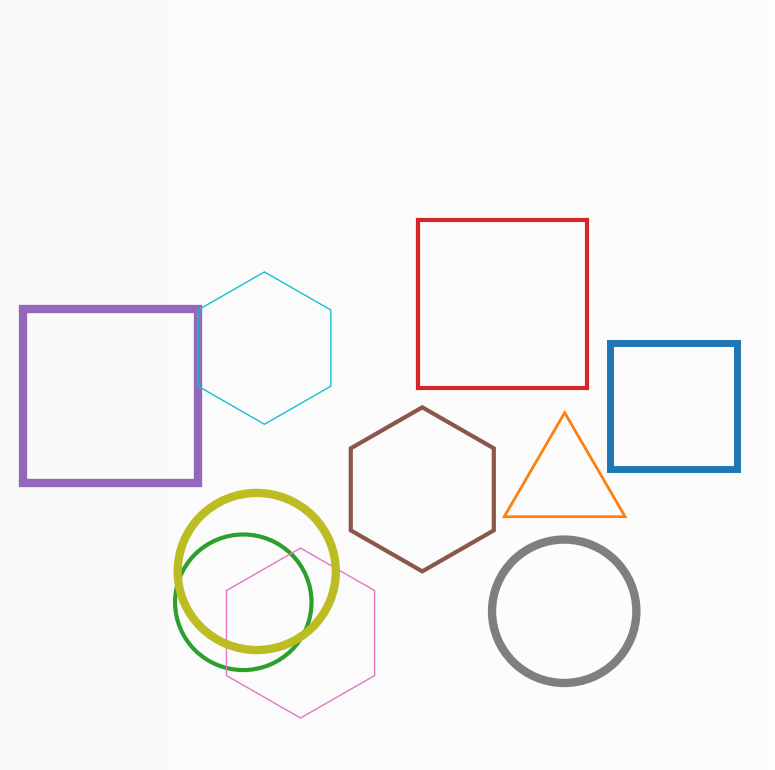[{"shape": "square", "thickness": 2.5, "radius": 0.41, "center": [0.869, 0.472]}, {"shape": "triangle", "thickness": 1, "radius": 0.45, "center": [0.729, 0.374]}, {"shape": "circle", "thickness": 1.5, "radius": 0.44, "center": [0.314, 0.218]}, {"shape": "square", "thickness": 1.5, "radius": 0.55, "center": [0.649, 0.605]}, {"shape": "square", "thickness": 3, "radius": 0.56, "center": [0.142, 0.486]}, {"shape": "hexagon", "thickness": 1.5, "radius": 0.53, "center": [0.545, 0.364]}, {"shape": "hexagon", "thickness": 0.5, "radius": 0.55, "center": [0.388, 0.178]}, {"shape": "circle", "thickness": 3, "radius": 0.47, "center": [0.728, 0.206]}, {"shape": "circle", "thickness": 3, "radius": 0.51, "center": [0.331, 0.258]}, {"shape": "hexagon", "thickness": 0.5, "radius": 0.49, "center": [0.341, 0.548]}]